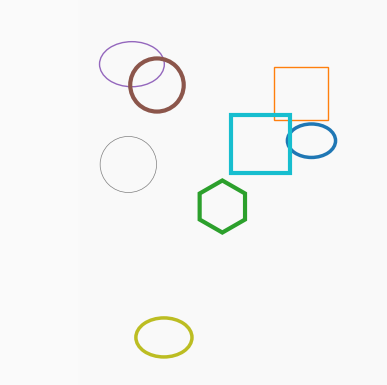[{"shape": "oval", "thickness": 2.5, "radius": 0.31, "center": [0.804, 0.635]}, {"shape": "square", "thickness": 1, "radius": 0.35, "center": [0.776, 0.757]}, {"shape": "hexagon", "thickness": 3, "radius": 0.34, "center": [0.574, 0.464]}, {"shape": "oval", "thickness": 1, "radius": 0.42, "center": [0.34, 0.833]}, {"shape": "circle", "thickness": 3, "radius": 0.35, "center": [0.405, 0.779]}, {"shape": "circle", "thickness": 0.5, "radius": 0.36, "center": [0.331, 0.573]}, {"shape": "oval", "thickness": 2.5, "radius": 0.36, "center": [0.423, 0.124]}, {"shape": "square", "thickness": 3, "radius": 0.38, "center": [0.671, 0.626]}]